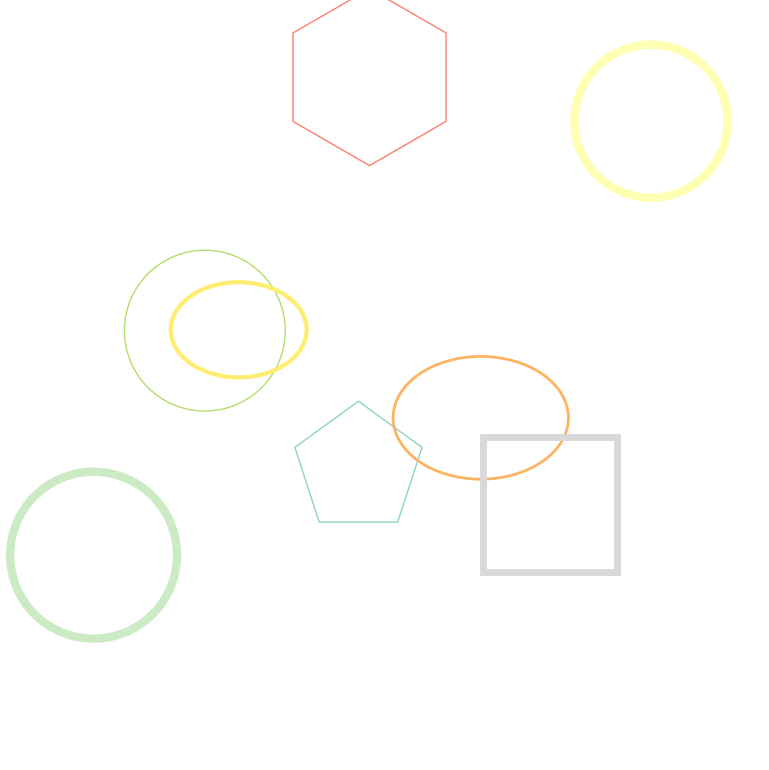[{"shape": "pentagon", "thickness": 0.5, "radius": 0.43, "center": [0.466, 0.392]}, {"shape": "circle", "thickness": 3, "radius": 0.5, "center": [0.845, 0.843]}, {"shape": "hexagon", "thickness": 0.5, "radius": 0.57, "center": [0.48, 0.9]}, {"shape": "oval", "thickness": 1, "radius": 0.57, "center": [0.624, 0.457]}, {"shape": "circle", "thickness": 0.5, "radius": 0.52, "center": [0.266, 0.571]}, {"shape": "square", "thickness": 2.5, "radius": 0.44, "center": [0.714, 0.345]}, {"shape": "circle", "thickness": 3, "radius": 0.54, "center": [0.122, 0.279]}, {"shape": "oval", "thickness": 1.5, "radius": 0.44, "center": [0.31, 0.572]}]